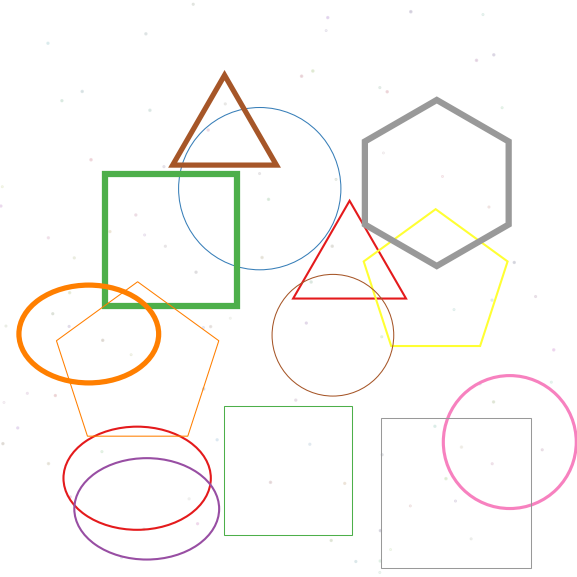[{"shape": "oval", "thickness": 1, "radius": 0.64, "center": [0.237, 0.171]}, {"shape": "triangle", "thickness": 1, "radius": 0.56, "center": [0.605, 0.539]}, {"shape": "circle", "thickness": 0.5, "radius": 0.7, "center": [0.45, 0.672]}, {"shape": "square", "thickness": 3, "radius": 0.57, "center": [0.296, 0.584]}, {"shape": "square", "thickness": 0.5, "radius": 0.55, "center": [0.498, 0.184]}, {"shape": "oval", "thickness": 1, "radius": 0.63, "center": [0.254, 0.118]}, {"shape": "oval", "thickness": 2.5, "radius": 0.6, "center": [0.154, 0.421]}, {"shape": "pentagon", "thickness": 0.5, "radius": 0.74, "center": [0.238, 0.363]}, {"shape": "pentagon", "thickness": 1, "radius": 0.65, "center": [0.754, 0.506]}, {"shape": "circle", "thickness": 0.5, "radius": 0.53, "center": [0.576, 0.419]}, {"shape": "triangle", "thickness": 2.5, "radius": 0.52, "center": [0.389, 0.765]}, {"shape": "circle", "thickness": 1.5, "radius": 0.58, "center": [0.883, 0.234]}, {"shape": "square", "thickness": 0.5, "radius": 0.65, "center": [0.789, 0.145]}, {"shape": "hexagon", "thickness": 3, "radius": 0.72, "center": [0.756, 0.682]}]